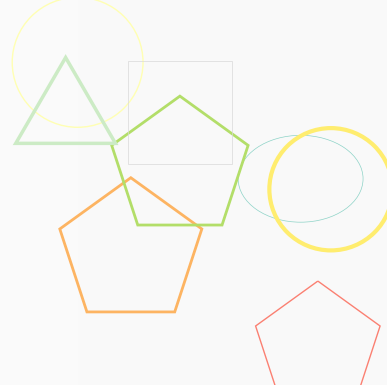[{"shape": "oval", "thickness": 0.5, "radius": 0.81, "center": [0.776, 0.536]}, {"shape": "circle", "thickness": 1, "radius": 0.84, "center": [0.2, 0.838]}, {"shape": "pentagon", "thickness": 1, "radius": 0.84, "center": [0.82, 0.101]}, {"shape": "pentagon", "thickness": 2, "radius": 0.96, "center": [0.338, 0.346]}, {"shape": "pentagon", "thickness": 2, "radius": 0.93, "center": [0.464, 0.565]}, {"shape": "square", "thickness": 0.5, "radius": 0.67, "center": [0.464, 0.709]}, {"shape": "triangle", "thickness": 2.5, "radius": 0.74, "center": [0.169, 0.702]}, {"shape": "circle", "thickness": 3, "radius": 0.79, "center": [0.854, 0.508]}]